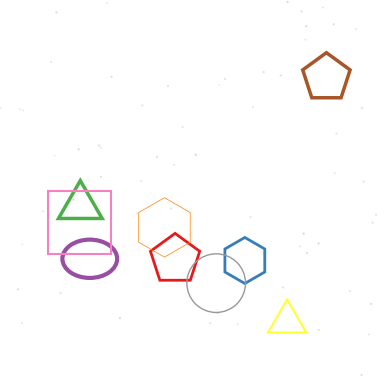[{"shape": "pentagon", "thickness": 2, "radius": 0.34, "center": [0.455, 0.327]}, {"shape": "hexagon", "thickness": 2, "radius": 0.3, "center": [0.636, 0.323]}, {"shape": "triangle", "thickness": 2.5, "radius": 0.33, "center": [0.209, 0.465]}, {"shape": "oval", "thickness": 3, "radius": 0.36, "center": [0.233, 0.328]}, {"shape": "hexagon", "thickness": 0.5, "radius": 0.39, "center": [0.427, 0.409]}, {"shape": "triangle", "thickness": 1.5, "radius": 0.29, "center": [0.746, 0.165]}, {"shape": "pentagon", "thickness": 2.5, "radius": 0.32, "center": [0.848, 0.798]}, {"shape": "square", "thickness": 1.5, "radius": 0.41, "center": [0.206, 0.422]}, {"shape": "circle", "thickness": 1, "radius": 0.38, "center": [0.562, 0.265]}]